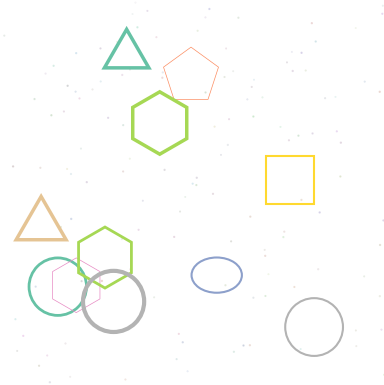[{"shape": "circle", "thickness": 2, "radius": 0.37, "center": [0.15, 0.255]}, {"shape": "triangle", "thickness": 2.5, "radius": 0.33, "center": [0.329, 0.857]}, {"shape": "pentagon", "thickness": 0.5, "radius": 0.38, "center": [0.496, 0.802]}, {"shape": "oval", "thickness": 1.5, "radius": 0.33, "center": [0.563, 0.285]}, {"shape": "hexagon", "thickness": 0.5, "radius": 0.36, "center": [0.198, 0.259]}, {"shape": "hexagon", "thickness": 2, "radius": 0.4, "center": [0.273, 0.331]}, {"shape": "hexagon", "thickness": 2.5, "radius": 0.4, "center": [0.415, 0.68]}, {"shape": "square", "thickness": 1.5, "radius": 0.31, "center": [0.753, 0.532]}, {"shape": "triangle", "thickness": 2.5, "radius": 0.37, "center": [0.107, 0.415]}, {"shape": "circle", "thickness": 1.5, "radius": 0.38, "center": [0.816, 0.151]}, {"shape": "circle", "thickness": 3, "radius": 0.4, "center": [0.295, 0.217]}]